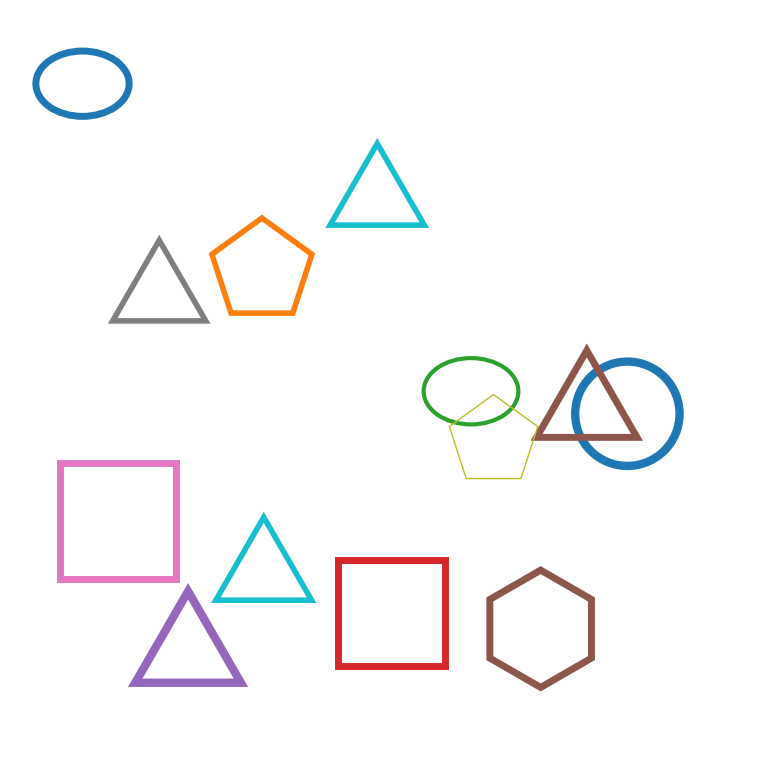[{"shape": "circle", "thickness": 3, "radius": 0.34, "center": [0.815, 0.463]}, {"shape": "oval", "thickness": 2.5, "radius": 0.3, "center": [0.107, 0.891]}, {"shape": "pentagon", "thickness": 2, "radius": 0.34, "center": [0.34, 0.649]}, {"shape": "oval", "thickness": 1.5, "radius": 0.31, "center": [0.612, 0.492]}, {"shape": "square", "thickness": 2.5, "radius": 0.35, "center": [0.508, 0.204]}, {"shape": "triangle", "thickness": 3, "radius": 0.4, "center": [0.244, 0.153]}, {"shape": "triangle", "thickness": 2.5, "radius": 0.38, "center": [0.762, 0.47]}, {"shape": "hexagon", "thickness": 2.5, "radius": 0.38, "center": [0.702, 0.183]}, {"shape": "square", "thickness": 2.5, "radius": 0.38, "center": [0.153, 0.324]}, {"shape": "triangle", "thickness": 2, "radius": 0.35, "center": [0.207, 0.618]}, {"shape": "pentagon", "thickness": 0.5, "radius": 0.3, "center": [0.641, 0.427]}, {"shape": "triangle", "thickness": 2, "radius": 0.36, "center": [0.343, 0.256]}, {"shape": "triangle", "thickness": 2, "radius": 0.35, "center": [0.49, 0.743]}]